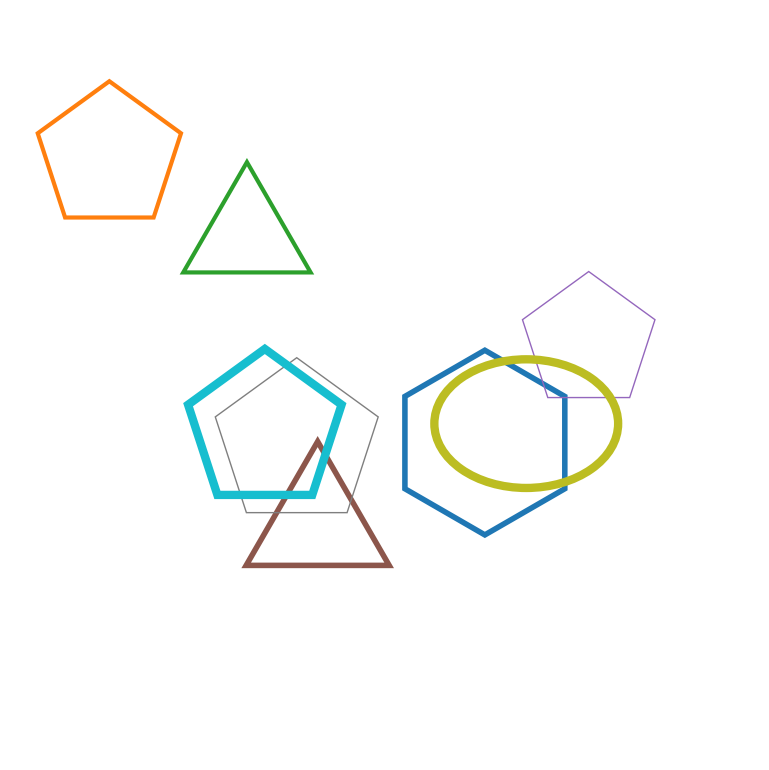[{"shape": "hexagon", "thickness": 2, "radius": 0.6, "center": [0.63, 0.425]}, {"shape": "pentagon", "thickness": 1.5, "radius": 0.49, "center": [0.142, 0.797]}, {"shape": "triangle", "thickness": 1.5, "radius": 0.48, "center": [0.321, 0.694]}, {"shape": "pentagon", "thickness": 0.5, "radius": 0.45, "center": [0.765, 0.557]}, {"shape": "triangle", "thickness": 2, "radius": 0.54, "center": [0.413, 0.319]}, {"shape": "pentagon", "thickness": 0.5, "radius": 0.56, "center": [0.385, 0.424]}, {"shape": "oval", "thickness": 3, "radius": 0.6, "center": [0.683, 0.45]}, {"shape": "pentagon", "thickness": 3, "radius": 0.52, "center": [0.344, 0.442]}]